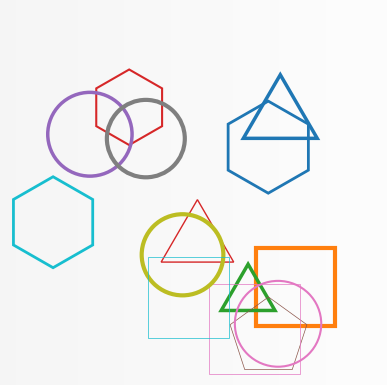[{"shape": "hexagon", "thickness": 2, "radius": 0.6, "center": [0.692, 0.618]}, {"shape": "triangle", "thickness": 2.5, "radius": 0.55, "center": [0.723, 0.696]}, {"shape": "square", "thickness": 3, "radius": 0.51, "center": [0.764, 0.255]}, {"shape": "triangle", "thickness": 2.5, "radius": 0.4, "center": [0.64, 0.234]}, {"shape": "triangle", "thickness": 1, "radius": 0.54, "center": [0.509, 0.373]}, {"shape": "hexagon", "thickness": 1.5, "radius": 0.49, "center": [0.333, 0.721]}, {"shape": "circle", "thickness": 2.5, "radius": 0.54, "center": [0.232, 0.651]}, {"shape": "pentagon", "thickness": 0.5, "radius": 0.52, "center": [0.693, 0.124]}, {"shape": "square", "thickness": 0.5, "radius": 0.59, "center": [0.656, 0.145]}, {"shape": "circle", "thickness": 1.5, "radius": 0.56, "center": [0.718, 0.159]}, {"shape": "circle", "thickness": 3, "radius": 0.5, "center": [0.376, 0.64]}, {"shape": "circle", "thickness": 3, "radius": 0.53, "center": [0.471, 0.338]}, {"shape": "square", "thickness": 0.5, "radius": 0.52, "center": [0.486, 0.227]}, {"shape": "hexagon", "thickness": 2, "radius": 0.59, "center": [0.137, 0.423]}]